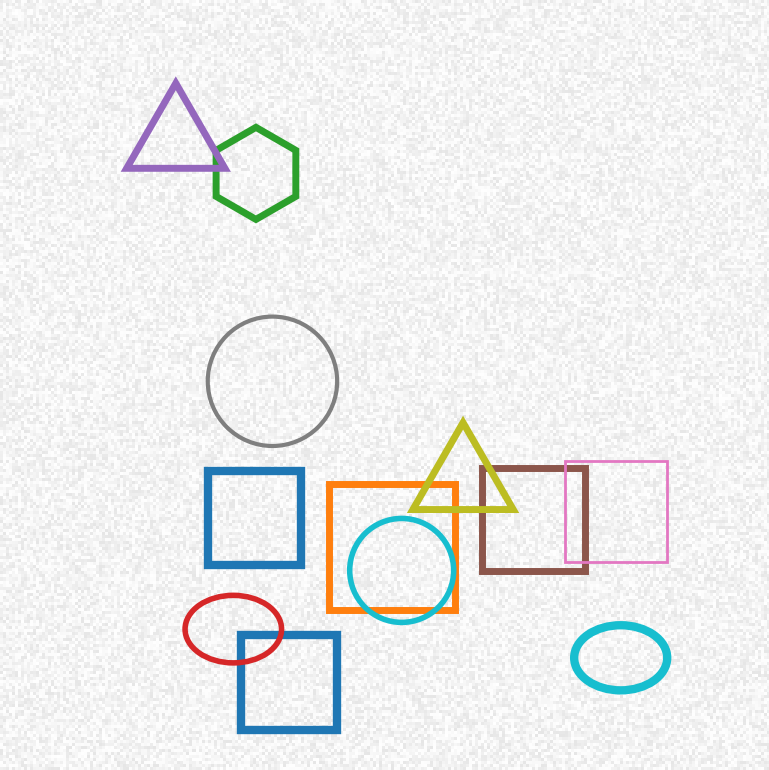[{"shape": "square", "thickness": 3, "radius": 0.31, "center": [0.375, 0.114]}, {"shape": "square", "thickness": 3, "radius": 0.3, "center": [0.33, 0.327]}, {"shape": "square", "thickness": 2.5, "radius": 0.41, "center": [0.509, 0.29]}, {"shape": "hexagon", "thickness": 2.5, "radius": 0.3, "center": [0.332, 0.775]}, {"shape": "oval", "thickness": 2, "radius": 0.31, "center": [0.303, 0.183]}, {"shape": "triangle", "thickness": 2.5, "radius": 0.37, "center": [0.228, 0.818]}, {"shape": "square", "thickness": 2.5, "radius": 0.33, "center": [0.692, 0.325]}, {"shape": "square", "thickness": 1, "radius": 0.33, "center": [0.8, 0.336]}, {"shape": "circle", "thickness": 1.5, "radius": 0.42, "center": [0.354, 0.505]}, {"shape": "triangle", "thickness": 2.5, "radius": 0.38, "center": [0.601, 0.376]}, {"shape": "oval", "thickness": 3, "radius": 0.3, "center": [0.806, 0.146]}, {"shape": "circle", "thickness": 2, "radius": 0.34, "center": [0.522, 0.259]}]